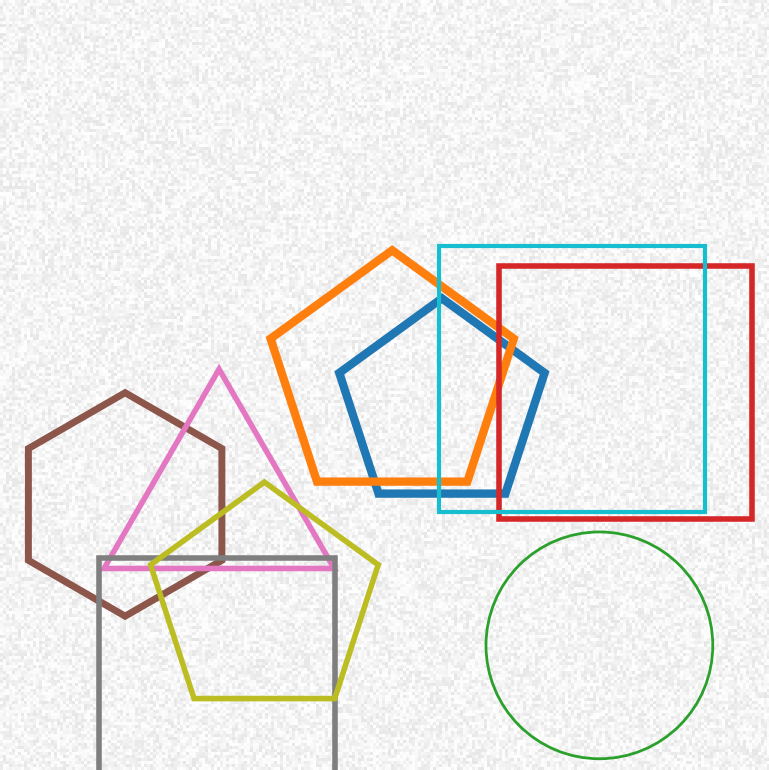[{"shape": "pentagon", "thickness": 3, "radius": 0.7, "center": [0.574, 0.472]}, {"shape": "pentagon", "thickness": 3, "radius": 0.83, "center": [0.509, 0.509]}, {"shape": "circle", "thickness": 1, "radius": 0.74, "center": [0.778, 0.162]}, {"shape": "square", "thickness": 2, "radius": 0.82, "center": [0.813, 0.49]}, {"shape": "hexagon", "thickness": 2.5, "radius": 0.73, "center": [0.163, 0.345]}, {"shape": "triangle", "thickness": 2, "radius": 0.86, "center": [0.285, 0.348]}, {"shape": "square", "thickness": 2, "radius": 0.77, "center": [0.282, 0.121]}, {"shape": "pentagon", "thickness": 2, "radius": 0.78, "center": [0.343, 0.218]}, {"shape": "square", "thickness": 1.5, "radius": 0.86, "center": [0.743, 0.508]}]